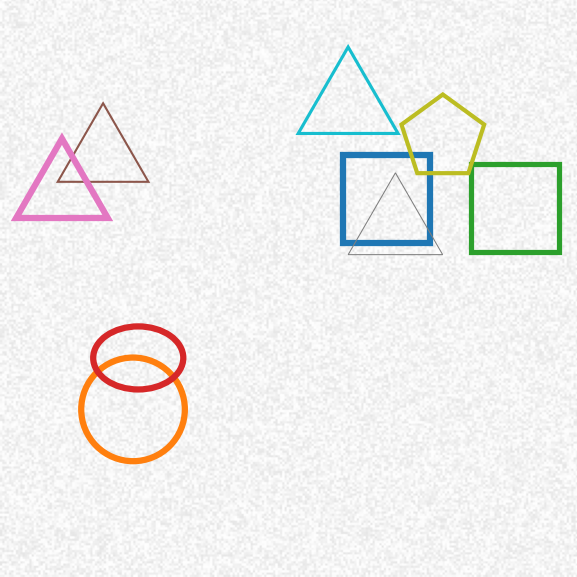[{"shape": "square", "thickness": 3, "radius": 0.38, "center": [0.669, 0.654]}, {"shape": "circle", "thickness": 3, "radius": 0.45, "center": [0.23, 0.29]}, {"shape": "square", "thickness": 2.5, "radius": 0.38, "center": [0.892, 0.639]}, {"shape": "oval", "thickness": 3, "radius": 0.39, "center": [0.239, 0.379]}, {"shape": "triangle", "thickness": 1, "radius": 0.45, "center": [0.179, 0.73]}, {"shape": "triangle", "thickness": 3, "radius": 0.46, "center": [0.107, 0.667]}, {"shape": "triangle", "thickness": 0.5, "radius": 0.47, "center": [0.685, 0.605]}, {"shape": "pentagon", "thickness": 2, "radius": 0.38, "center": [0.767, 0.76]}, {"shape": "triangle", "thickness": 1.5, "radius": 0.5, "center": [0.603, 0.818]}]